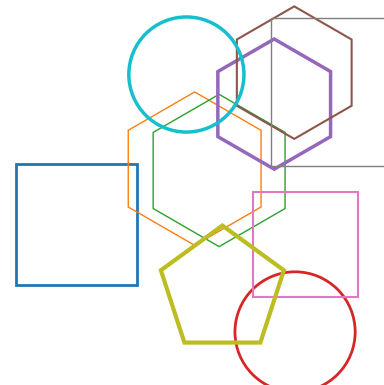[{"shape": "square", "thickness": 2, "radius": 0.78, "center": [0.198, 0.417]}, {"shape": "hexagon", "thickness": 1, "radius": 1.0, "center": [0.506, 0.562]}, {"shape": "hexagon", "thickness": 1, "radius": 0.99, "center": [0.569, 0.557]}, {"shape": "circle", "thickness": 2, "radius": 0.78, "center": [0.766, 0.138]}, {"shape": "hexagon", "thickness": 2.5, "radius": 0.85, "center": [0.712, 0.73]}, {"shape": "hexagon", "thickness": 1.5, "radius": 0.86, "center": [0.764, 0.811]}, {"shape": "square", "thickness": 1.5, "radius": 0.68, "center": [0.793, 0.365]}, {"shape": "square", "thickness": 1, "radius": 0.96, "center": [0.896, 0.76]}, {"shape": "pentagon", "thickness": 3, "radius": 0.84, "center": [0.578, 0.246]}, {"shape": "circle", "thickness": 2.5, "radius": 0.75, "center": [0.484, 0.806]}]